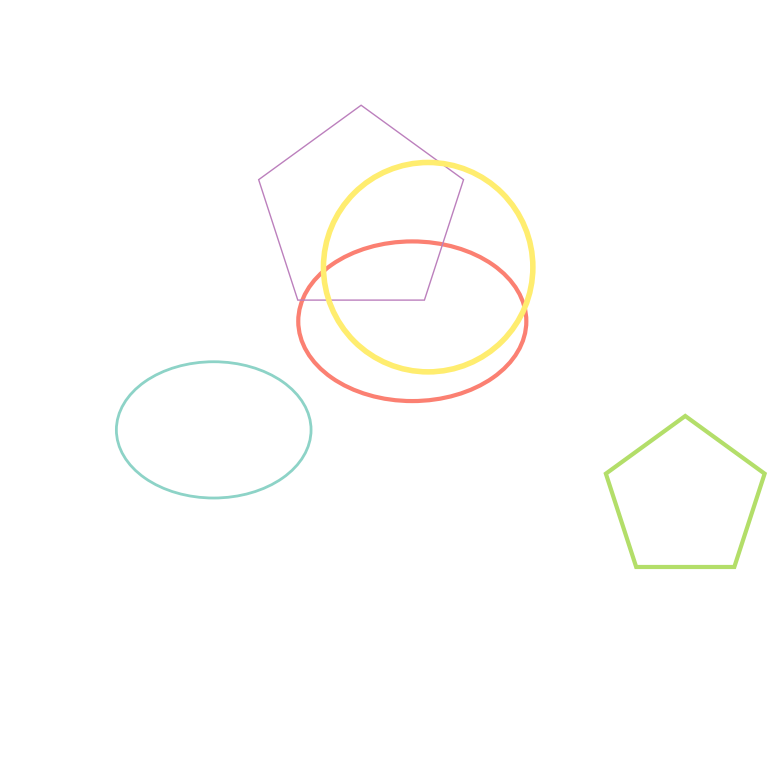[{"shape": "oval", "thickness": 1, "radius": 0.63, "center": [0.278, 0.442]}, {"shape": "oval", "thickness": 1.5, "radius": 0.74, "center": [0.535, 0.583]}, {"shape": "pentagon", "thickness": 1.5, "radius": 0.54, "center": [0.89, 0.351]}, {"shape": "pentagon", "thickness": 0.5, "radius": 0.7, "center": [0.469, 0.723]}, {"shape": "circle", "thickness": 2, "radius": 0.68, "center": [0.556, 0.653]}]